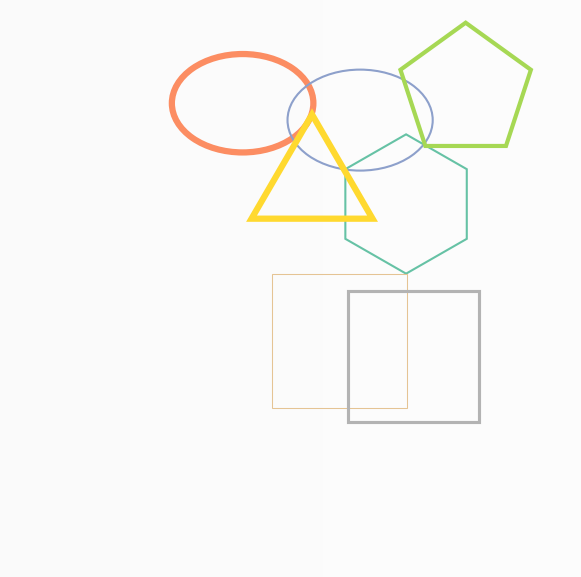[{"shape": "hexagon", "thickness": 1, "radius": 0.6, "center": [0.699, 0.646]}, {"shape": "oval", "thickness": 3, "radius": 0.61, "center": [0.417, 0.82]}, {"shape": "oval", "thickness": 1, "radius": 0.62, "center": [0.62, 0.791]}, {"shape": "pentagon", "thickness": 2, "radius": 0.59, "center": [0.801, 0.842]}, {"shape": "triangle", "thickness": 3, "radius": 0.6, "center": [0.537, 0.681]}, {"shape": "square", "thickness": 0.5, "radius": 0.58, "center": [0.584, 0.408]}, {"shape": "square", "thickness": 1.5, "radius": 0.57, "center": [0.711, 0.382]}]